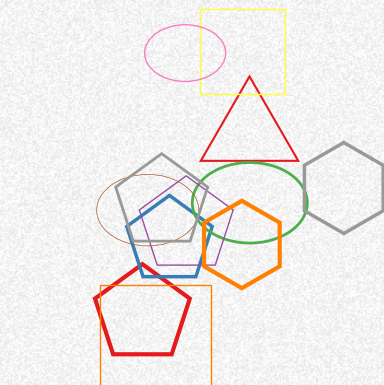[{"shape": "pentagon", "thickness": 3, "radius": 0.65, "center": [0.37, 0.184]}, {"shape": "triangle", "thickness": 1.5, "radius": 0.73, "center": [0.648, 0.655]}, {"shape": "pentagon", "thickness": 2.5, "radius": 0.58, "center": [0.44, 0.376]}, {"shape": "oval", "thickness": 2, "radius": 0.75, "center": [0.649, 0.473]}, {"shape": "pentagon", "thickness": 1, "radius": 0.64, "center": [0.484, 0.415]}, {"shape": "square", "thickness": 1, "radius": 0.72, "center": [0.404, 0.116]}, {"shape": "hexagon", "thickness": 3, "radius": 0.57, "center": [0.628, 0.365]}, {"shape": "square", "thickness": 1, "radius": 0.55, "center": [0.63, 0.865]}, {"shape": "oval", "thickness": 0.5, "radius": 0.66, "center": [0.384, 0.454]}, {"shape": "oval", "thickness": 1, "radius": 0.53, "center": [0.481, 0.862]}, {"shape": "hexagon", "thickness": 2.5, "radius": 0.59, "center": [0.893, 0.512]}, {"shape": "pentagon", "thickness": 2, "radius": 0.63, "center": [0.42, 0.475]}]